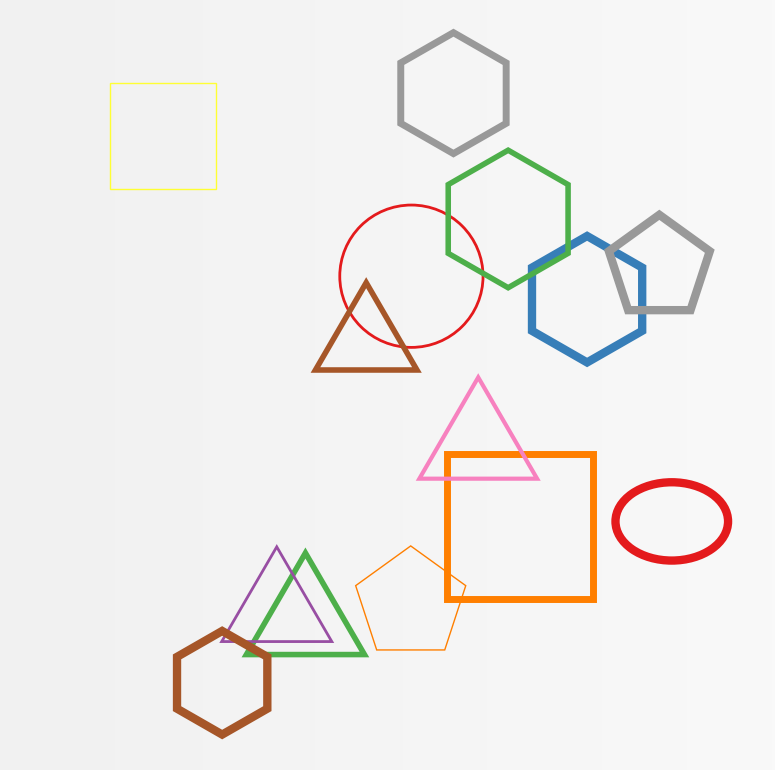[{"shape": "circle", "thickness": 1, "radius": 0.46, "center": [0.531, 0.641]}, {"shape": "oval", "thickness": 3, "radius": 0.36, "center": [0.867, 0.323]}, {"shape": "hexagon", "thickness": 3, "radius": 0.41, "center": [0.758, 0.611]}, {"shape": "triangle", "thickness": 2, "radius": 0.44, "center": [0.394, 0.194]}, {"shape": "hexagon", "thickness": 2, "radius": 0.45, "center": [0.656, 0.716]}, {"shape": "triangle", "thickness": 1, "radius": 0.41, "center": [0.357, 0.208]}, {"shape": "square", "thickness": 2.5, "radius": 0.47, "center": [0.671, 0.316]}, {"shape": "pentagon", "thickness": 0.5, "radius": 0.37, "center": [0.53, 0.216]}, {"shape": "square", "thickness": 0.5, "radius": 0.34, "center": [0.211, 0.823]}, {"shape": "hexagon", "thickness": 3, "radius": 0.34, "center": [0.287, 0.113]}, {"shape": "triangle", "thickness": 2, "radius": 0.38, "center": [0.473, 0.557]}, {"shape": "triangle", "thickness": 1.5, "radius": 0.44, "center": [0.617, 0.422]}, {"shape": "hexagon", "thickness": 2.5, "radius": 0.39, "center": [0.585, 0.879]}, {"shape": "pentagon", "thickness": 3, "radius": 0.34, "center": [0.851, 0.653]}]